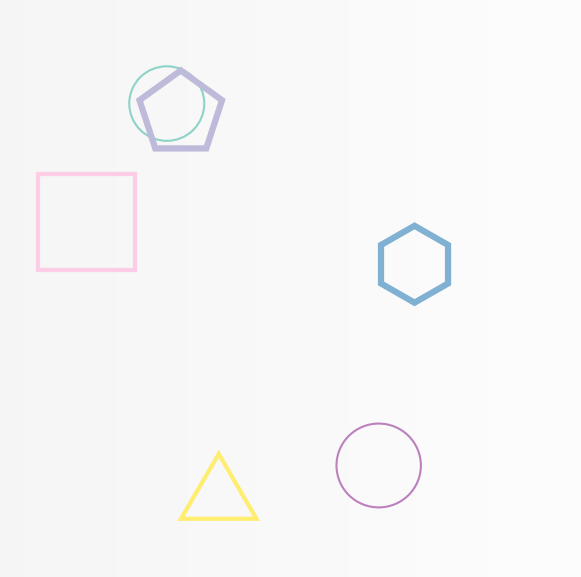[{"shape": "circle", "thickness": 1, "radius": 0.32, "center": [0.287, 0.82]}, {"shape": "pentagon", "thickness": 3, "radius": 0.37, "center": [0.311, 0.803]}, {"shape": "hexagon", "thickness": 3, "radius": 0.33, "center": [0.713, 0.542]}, {"shape": "square", "thickness": 2, "radius": 0.42, "center": [0.149, 0.615]}, {"shape": "circle", "thickness": 1, "radius": 0.36, "center": [0.651, 0.193]}, {"shape": "triangle", "thickness": 2, "radius": 0.37, "center": [0.376, 0.138]}]